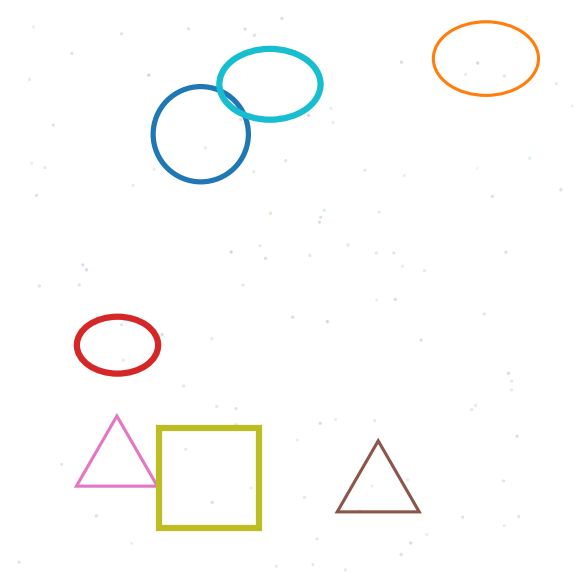[{"shape": "circle", "thickness": 2.5, "radius": 0.41, "center": [0.348, 0.767]}, {"shape": "oval", "thickness": 1.5, "radius": 0.46, "center": [0.841, 0.898]}, {"shape": "oval", "thickness": 3, "radius": 0.35, "center": [0.203, 0.401]}, {"shape": "triangle", "thickness": 1.5, "radius": 0.41, "center": [0.655, 0.154]}, {"shape": "triangle", "thickness": 1.5, "radius": 0.4, "center": [0.202, 0.198]}, {"shape": "square", "thickness": 3, "radius": 0.43, "center": [0.362, 0.172]}, {"shape": "oval", "thickness": 3, "radius": 0.44, "center": [0.467, 0.853]}]